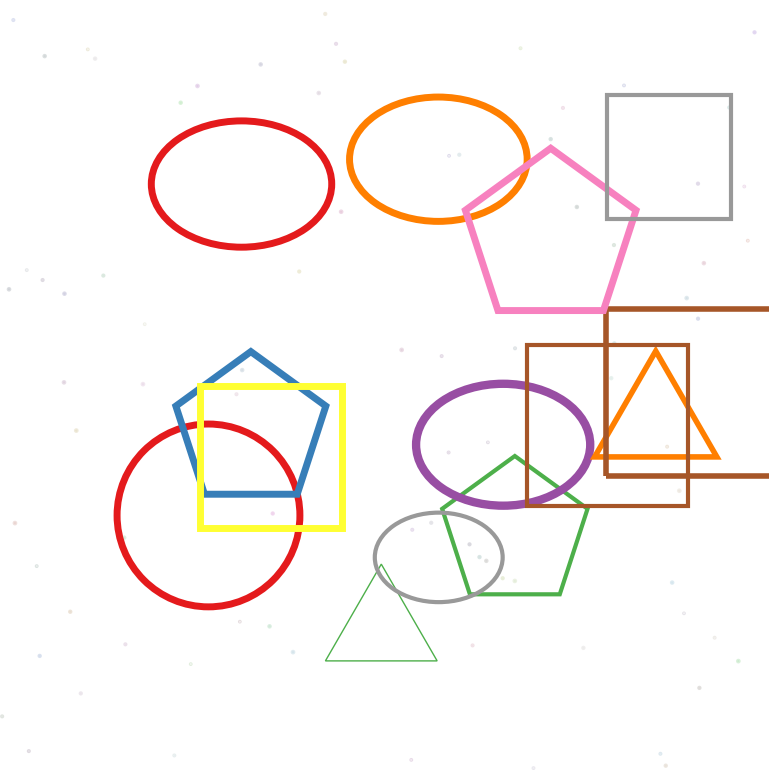[{"shape": "circle", "thickness": 2.5, "radius": 0.59, "center": [0.271, 0.331]}, {"shape": "oval", "thickness": 2.5, "radius": 0.59, "center": [0.314, 0.761]}, {"shape": "pentagon", "thickness": 2.5, "radius": 0.51, "center": [0.326, 0.441]}, {"shape": "pentagon", "thickness": 1.5, "radius": 0.5, "center": [0.669, 0.308]}, {"shape": "triangle", "thickness": 0.5, "radius": 0.42, "center": [0.495, 0.184]}, {"shape": "oval", "thickness": 3, "radius": 0.57, "center": [0.653, 0.422]}, {"shape": "oval", "thickness": 2.5, "radius": 0.58, "center": [0.569, 0.793]}, {"shape": "triangle", "thickness": 2, "radius": 0.46, "center": [0.852, 0.452]}, {"shape": "square", "thickness": 2.5, "radius": 0.46, "center": [0.352, 0.407]}, {"shape": "square", "thickness": 1.5, "radius": 0.52, "center": [0.789, 0.448]}, {"shape": "square", "thickness": 2, "radius": 0.54, "center": [0.895, 0.491]}, {"shape": "pentagon", "thickness": 2.5, "radius": 0.58, "center": [0.715, 0.691]}, {"shape": "oval", "thickness": 1.5, "radius": 0.42, "center": [0.57, 0.276]}, {"shape": "square", "thickness": 1.5, "radius": 0.4, "center": [0.869, 0.796]}]